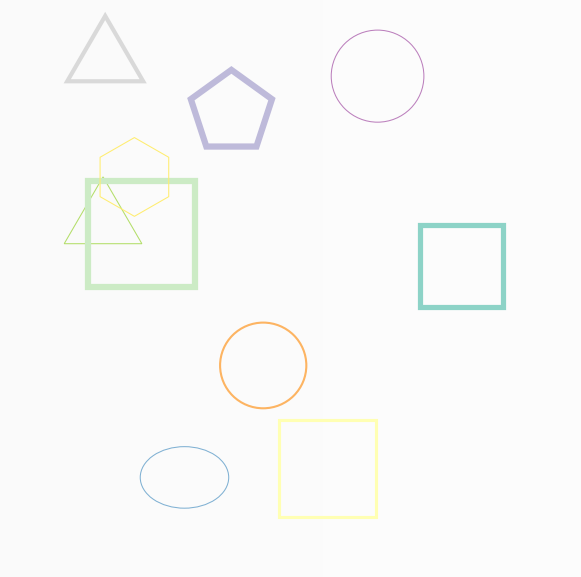[{"shape": "square", "thickness": 2.5, "radius": 0.36, "center": [0.794, 0.539]}, {"shape": "square", "thickness": 1.5, "radius": 0.42, "center": [0.563, 0.188]}, {"shape": "pentagon", "thickness": 3, "radius": 0.37, "center": [0.398, 0.805]}, {"shape": "oval", "thickness": 0.5, "radius": 0.38, "center": [0.317, 0.172]}, {"shape": "circle", "thickness": 1, "radius": 0.37, "center": [0.453, 0.366]}, {"shape": "triangle", "thickness": 0.5, "radius": 0.39, "center": [0.177, 0.616]}, {"shape": "triangle", "thickness": 2, "radius": 0.38, "center": [0.181, 0.896]}, {"shape": "circle", "thickness": 0.5, "radius": 0.4, "center": [0.65, 0.867]}, {"shape": "square", "thickness": 3, "radius": 0.46, "center": [0.244, 0.593]}, {"shape": "hexagon", "thickness": 0.5, "radius": 0.34, "center": [0.231, 0.693]}]